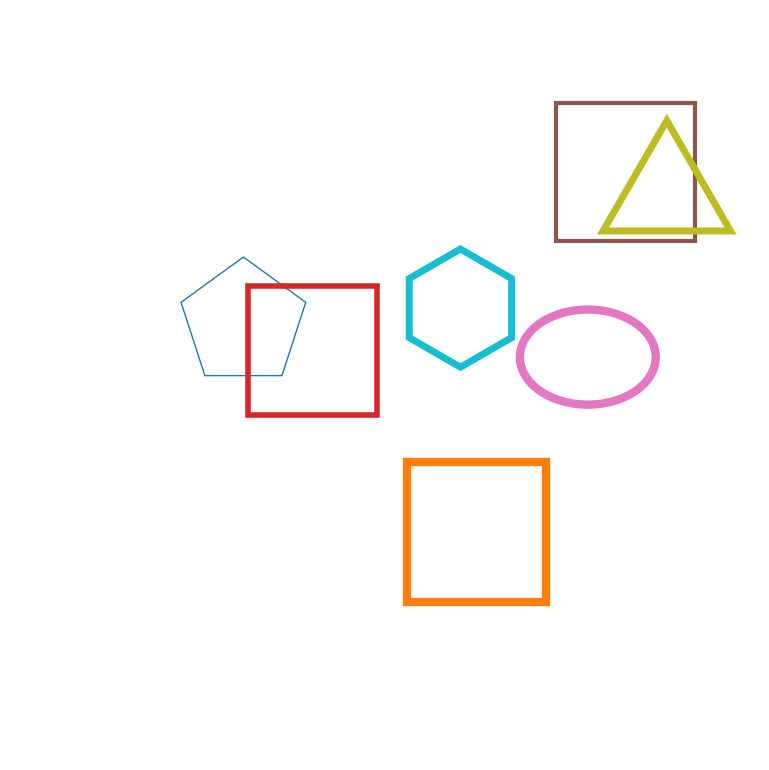[{"shape": "pentagon", "thickness": 0.5, "radius": 0.43, "center": [0.316, 0.581]}, {"shape": "square", "thickness": 3, "radius": 0.45, "center": [0.618, 0.309]}, {"shape": "square", "thickness": 2, "radius": 0.42, "center": [0.406, 0.545]}, {"shape": "square", "thickness": 1.5, "radius": 0.45, "center": [0.812, 0.776]}, {"shape": "oval", "thickness": 3, "radius": 0.44, "center": [0.763, 0.536]}, {"shape": "triangle", "thickness": 2.5, "radius": 0.48, "center": [0.866, 0.748]}, {"shape": "hexagon", "thickness": 2.5, "radius": 0.38, "center": [0.598, 0.6]}]